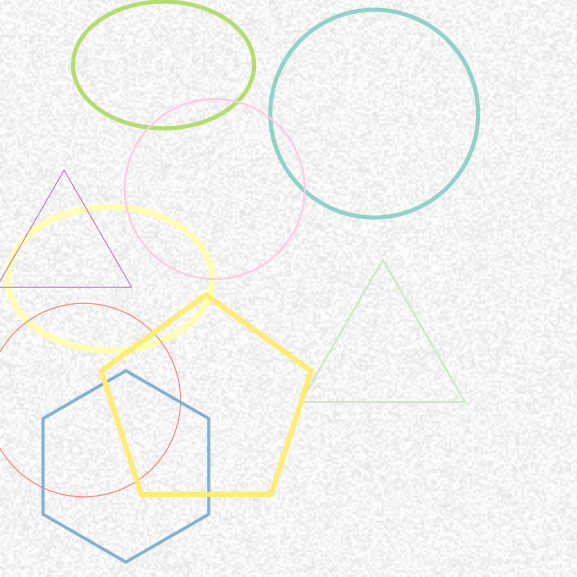[{"shape": "circle", "thickness": 2, "radius": 0.9, "center": [0.648, 0.802]}, {"shape": "oval", "thickness": 3, "radius": 0.89, "center": [0.191, 0.517]}, {"shape": "circle", "thickness": 0.5, "radius": 0.84, "center": [0.145, 0.306]}, {"shape": "hexagon", "thickness": 1.5, "radius": 0.83, "center": [0.218, 0.191]}, {"shape": "oval", "thickness": 2, "radius": 0.78, "center": [0.283, 0.887]}, {"shape": "circle", "thickness": 1, "radius": 0.78, "center": [0.372, 0.672]}, {"shape": "triangle", "thickness": 0.5, "radius": 0.68, "center": [0.111, 0.569]}, {"shape": "triangle", "thickness": 1, "radius": 0.82, "center": [0.663, 0.385]}, {"shape": "pentagon", "thickness": 2.5, "radius": 0.96, "center": [0.357, 0.298]}]